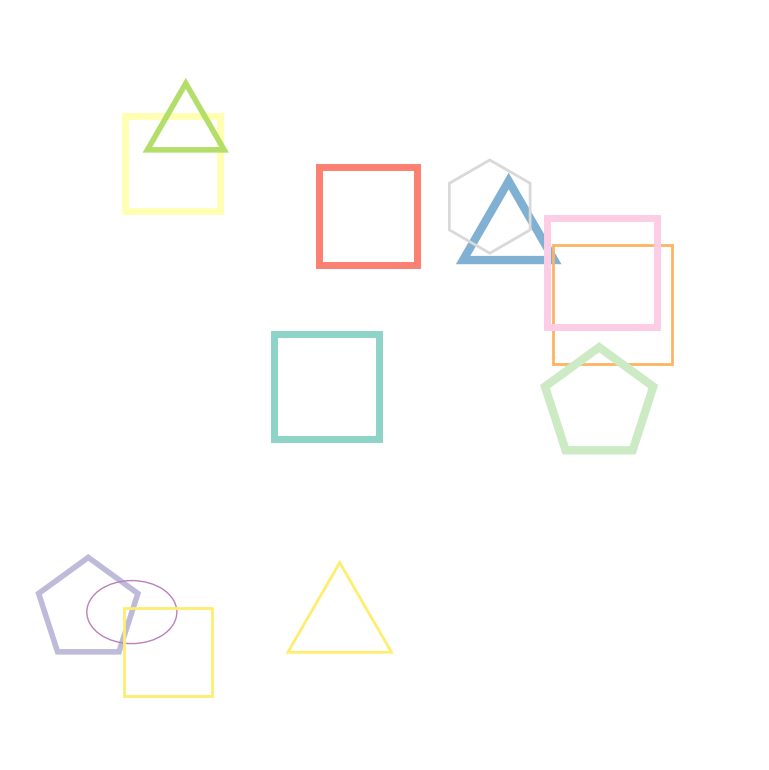[{"shape": "square", "thickness": 2.5, "radius": 0.34, "center": [0.424, 0.498]}, {"shape": "square", "thickness": 2.5, "radius": 0.31, "center": [0.224, 0.787]}, {"shape": "pentagon", "thickness": 2, "radius": 0.34, "center": [0.115, 0.208]}, {"shape": "square", "thickness": 2.5, "radius": 0.32, "center": [0.478, 0.719]}, {"shape": "triangle", "thickness": 3, "radius": 0.34, "center": [0.661, 0.696]}, {"shape": "square", "thickness": 1, "radius": 0.39, "center": [0.795, 0.604]}, {"shape": "triangle", "thickness": 2, "radius": 0.29, "center": [0.241, 0.834]}, {"shape": "square", "thickness": 2.5, "radius": 0.36, "center": [0.782, 0.646]}, {"shape": "hexagon", "thickness": 1, "radius": 0.3, "center": [0.636, 0.732]}, {"shape": "oval", "thickness": 0.5, "radius": 0.29, "center": [0.171, 0.205]}, {"shape": "pentagon", "thickness": 3, "radius": 0.37, "center": [0.778, 0.475]}, {"shape": "triangle", "thickness": 1, "radius": 0.39, "center": [0.441, 0.192]}, {"shape": "square", "thickness": 1, "radius": 0.29, "center": [0.218, 0.154]}]